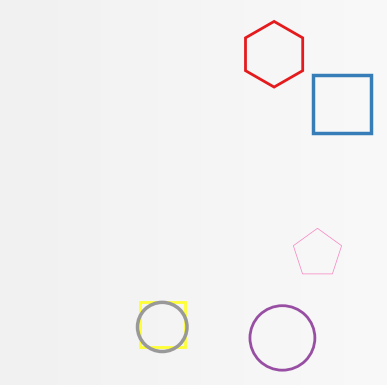[{"shape": "hexagon", "thickness": 2, "radius": 0.43, "center": [0.707, 0.859]}, {"shape": "square", "thickness": 2.5, "radius": 0.37, "center": [0.882, 0.73]}, {"shape": "circle", "thickness": 2, "radius": 0.42, "center": [0.729, 0.122]}, {"shape": "square", "thickness": 2, "radius": 0.29, "center": [0.419, 0.157]}, {"shape": "pentagon", "thickness": 0.5, "radius": 0.33, "center": [0.819, 0.342]}, {"shape": "circle", "thickness": 2.5, "radius": 0.32, "center": [0.419, 0.151]}]